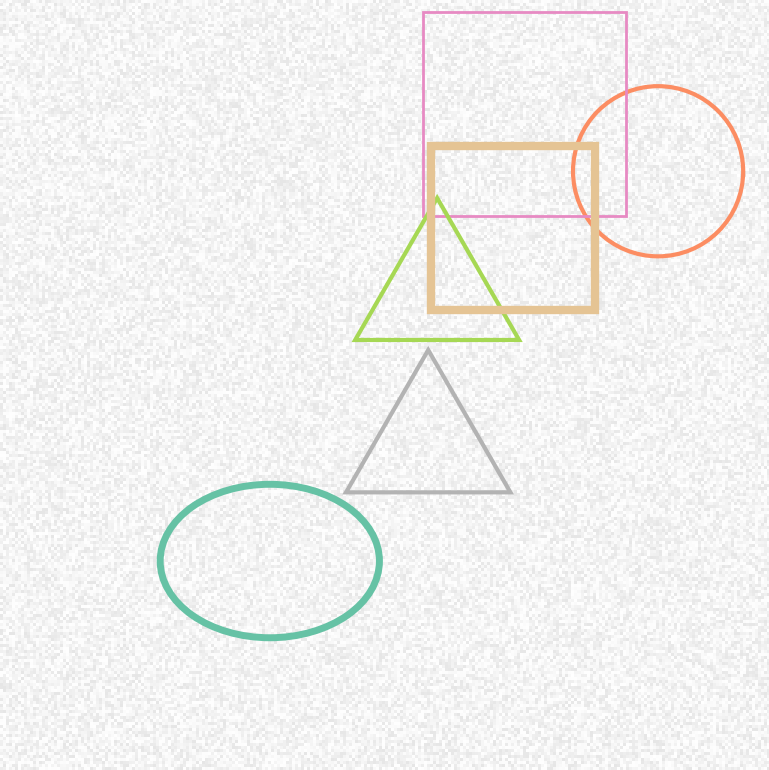[{"shape": "oval", "thickness": 2.5, "radius": 0.71, "center": [0.35, 0.271]}, {"shape": "circle", "thickness": 1.5, "radius": 0.55, "center": [0.855, 0.778]}, {"shape": "square", "thickness": 1, "radius": 0.66, "center": [0.681, 0.852]}, {"shape": "triangle", "thickness": 1.5, "radius": 0.61, "center": [0.568, 0.62]}, {"shape": "square", "thickness": 3, "radius": 0.53, "center": [0.666, 0.704]}, {"shape": "triangle", "thickness": 1.5, "radius": 0.62, "center": [0.556, 0.422]}]